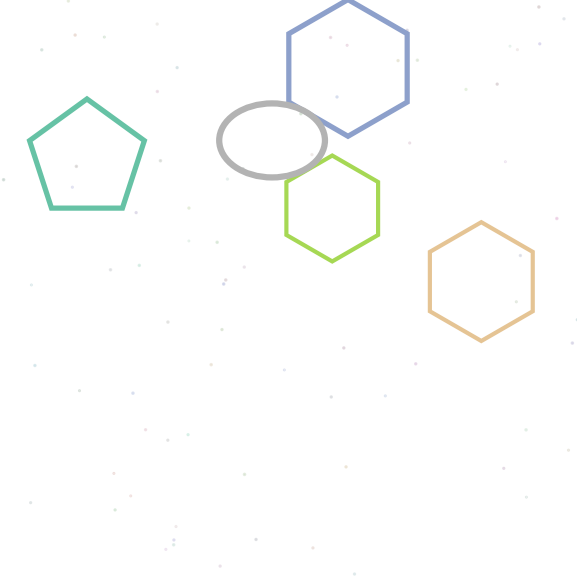[{"shape": "pentagon", "thickness": 2.5, "radius": 0.52, "center": [0.151, 0.723]}, {"shape": "hexagon", "thickness": 2.5, "radius": 0.59, "center": [0.603, 0.882]}, {"shape": "hexagon", "thickness": 2, "radius": 0.46, "center": [0.575, 0.638]}, {"shape": "hexagon", "thickness": 2, "radius": 0.51, "center": [0.833, 0.512]}, {"shape": "oval", "thickness": 3, "radius": 0.46, "center": [0.471, 0.756]}]